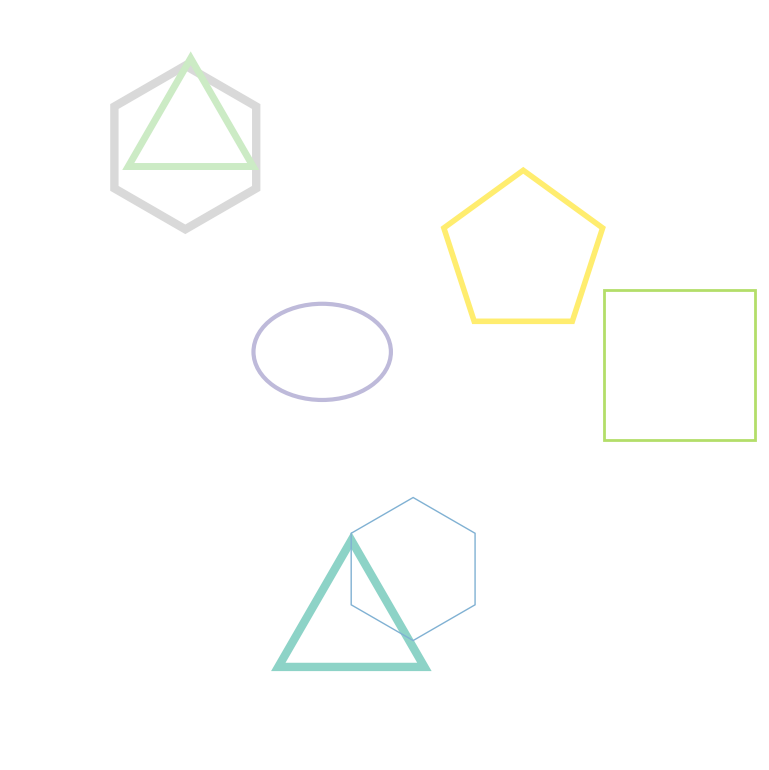[{"shape": "triangle", "thickness": 3, "radius": 0.55, "center": [0.456, 0.189]}, {"shape": "oval", "thickness": 1.5, "radius": 0.45, "center": [0.418, 0.543]}, {"shape": "hexagon", "thickness": 0.5, "radius": 0.46, "center": [0.537, 0.261]}, {"shape": "square", "thickness": 1, "radius": 0.49, "center": [0.882, 0.526]}, {"shape": "hexagon", "thickness": 3, "radius": 0.53, "center": [0.241, 0.809]}, {"shape": "triangle", "thickness": 2.5, "radius": 0.47, "center": [0.248, 0.831]}, {"shape": "pentagon", "thickness": 2, "radius": 0.54, "center": [0.68, 0.67]}]